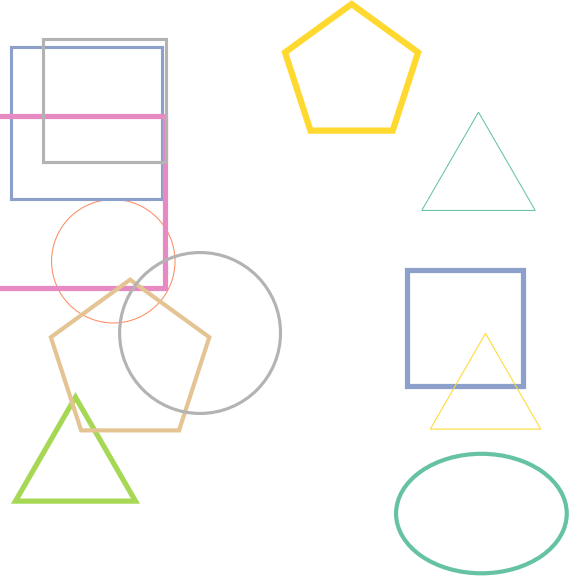[{"shape": "triangle", "thickness": 0.5, "radius": 0.57, "center": [0.829, 0.691]}, {"shape": "oval", "thickness": 2, "radius": 0.74, "center": [0.834, 0.11]}, {"shape": "circle", "thickness": 0.5, "radius": 0.53, "center": [0.196, 0.547]}, {"shape": "square", "thickness": 2.5, "radius": 0.5, "center": [0.806, 0.431]}, {"shape": "square", "thickness": 1.5, "radius": 0.66, "center": [0.15, 0.786]}, {"shape": "square", "thickness": 2.5, "radius": 0.74, "center": [0.136, 0.649]}, {"shape": "triangle", "thickness": 2.5, "radius": 0.6, "center": [0.131, 0.191]}, {"shape": "pentagon", "thickness": 3, "radius": 0.61, "center": [0.609, 0.871]}, {"shape": "triangle", "thickness": 0.5, "radius": 0.55, "center": [0.841, 0.311]}, {"shape": "pentagon", "thickness": 2, "radius": 0.72, "center": [0.225, 0.371]}, {"shape": "circle", "thickness": 1.5, "radius": 0.7, "center": [0.346, 0.423]}, {"shape": "square", "thickness": 1.5, "radius": 0.53, "center": [0.18, 0.826]}]